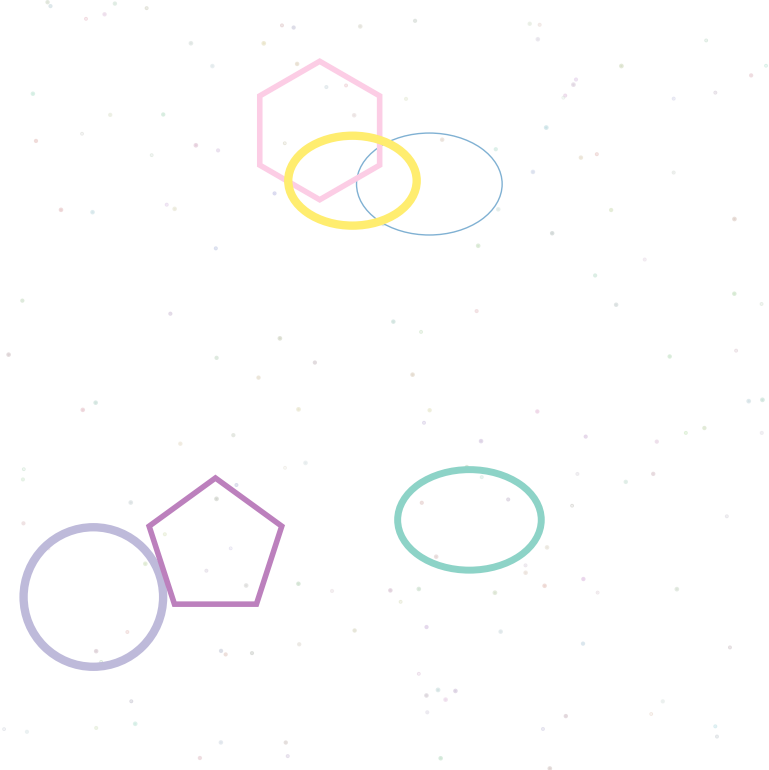[{"shape": "oval", "thickness": 2.5, "radius": 0.47, "center": [0.61, 0.325]}, {"shape": "circle", "thickness": 3, "radius": 0.45, "center": [0.121, 0.225]}, {"shape": "oval", "thickness": 0.5, "radius": 0.47, "center": [0.558, 0.761]}, {"shape": "hexagon", "thickness": 2, "radius": 0.45, "center": [0.415, 0.83]}, {"shape": "pentagon", "thickness": 2, "radius": 0.45, "center": [0.28, 0.289]}, {"shape": "oval", "thickness": 3, "radius": 0.42, "center": [0.458, 0.765]}]